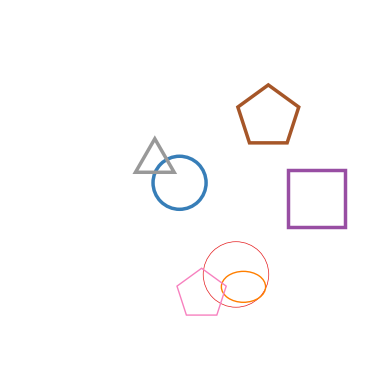[{"shape": "circle", "thickness": 0.5, "radius": 0.43, "center": [0.613, 0.287]}, {"shape": "circle", "thickness": 2.5, "radius": 0.34, "center": [0.466, 0.525]}, {"shape": "square", "thickness": 2.5, "radius": 0.37, "center": [0.823, 0.485]}, {"shape": "oval", "thickness": 1, "radius": 0.29, "center": [0.632, 0.255]}, {"shape": "pentagon", "thickness": 2.5, "radius": 0.42, "center": [0.697, 0.696]}, {"shape": "pentagon", "thickness": 1, "radius": 0.34, "center": [0.524, 0.236]}, {"shape": "triangle", "thickness": 2.5, "radius": 0.29, "center": [0.402, 0.582]}]